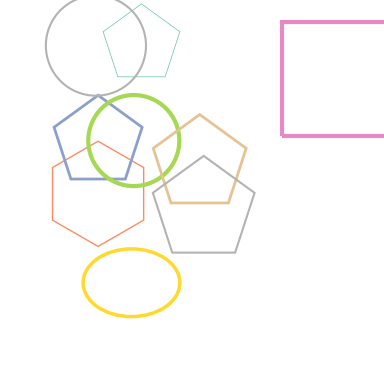[{"shape": "pentagon", "thickness": 0.5, "radius": 0.52, "center": [0.368, 0.885]}, {"shape": "hexagon", "thickness": 1, "radius": 0.68, "center": [0.255, 0.497]}, {"shape": "pentagon", "thickness": 2, "radius": 0.6, "center": [0.255, 0.632]}, {"shape": "square", "thickness": 3, "radius": 0.74, "center": [0.882, 0.795]}, {"shape": "circle", "thickness": 3, "radius": 0.59, "center": [0.348, 0.635]}, {"shape": "oval", "thickness": 2.5, "radius": 0.63, "center": [0.342, 0.266]}, {"shape": "pentagon", "thickness": 2, "radius": 0.63, "center": [0.519, 0.576]}, {"shape": "pentagon", "thickness": 1.5, "radius": 0.69, "center": [0.529, 0.456]}, {"shape": "circle", "thickness": 1.5, "radius": 0.65, "center": [0.249, 0.882]}]